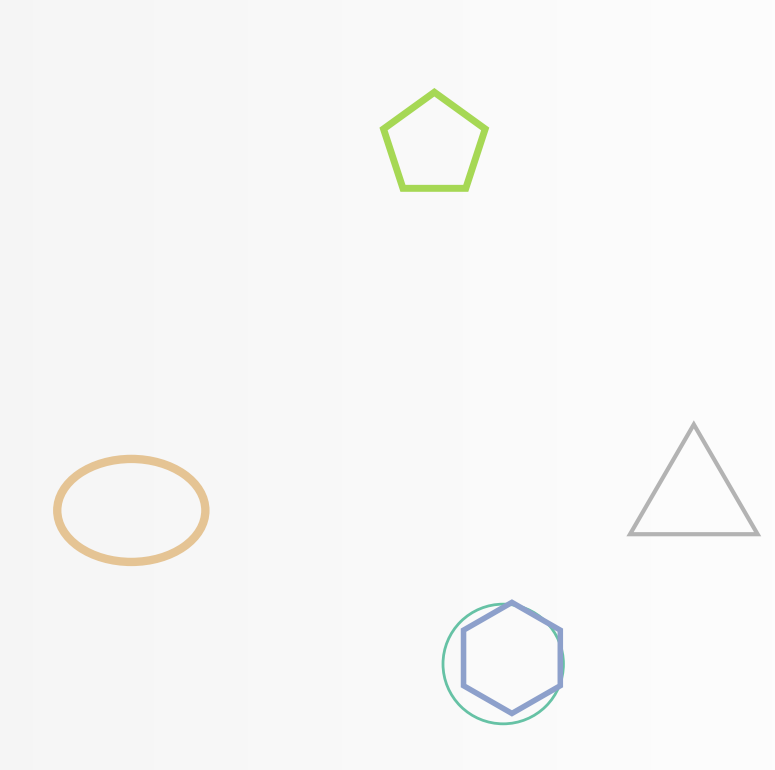[{"shape": "circle", "thickness": 1, "radius": 0.39, "center": [0.649, 0.138]}, {"shape": "hexagon", "thickness": 2, "radius": 0.36, "center": [0.661, 0.146]}, {"shape": "pentagon", "thickness": 2.5, "radius": 0.34, "center": [0.56, 0.811]}, {"shape": "oval", "thickness": 3, "radius": 0.48, "center": [0.169, 0.337]}, {"shape": "triangle", "thickness": 1.5, "radius": 0.48, "center": [0.895, 0.354]}]